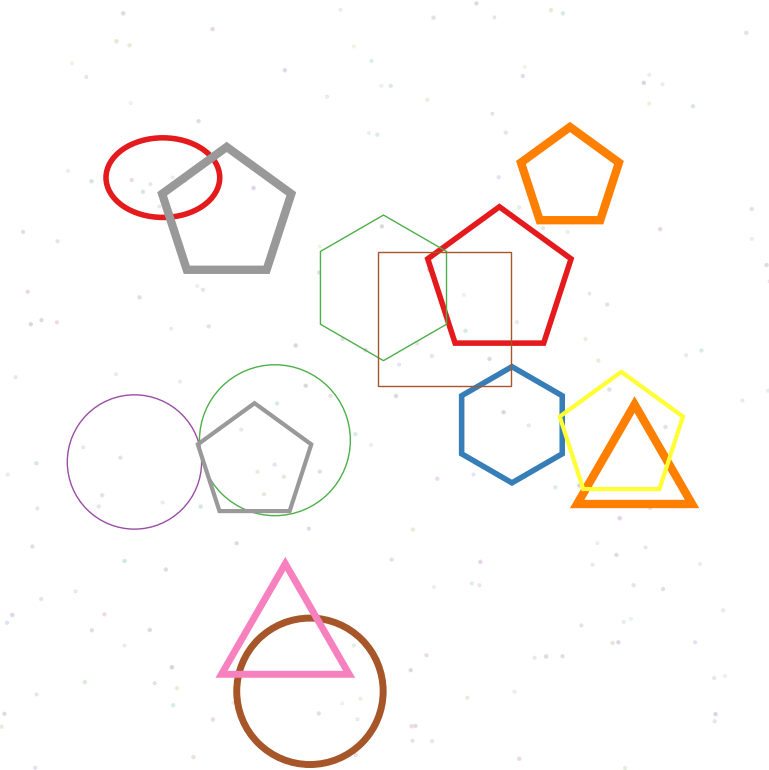[{"shape": "oval", "thickness": 2, "radius": 0.37, "center": [0.212, 0.769]}, {"shape": "pentagon", "thickness": 2, "radius": 0.49, "center": [0.649, 0.634]}, {"shape": "hexagon", "thickness": 2, "radius": 0.38, "center": [0.665, 0.448]}, {"shape": "hexagon", "thickness": 0.5, "radius": 0.47, "center": [0.498, 0.626]}, {"shape": "circle", "thickness": 0.5, "radius": 0.49, "center": [0.357, 0.428]}, {"shape": "circle", "thickness": 0.5, "radius": 0.44, "center": [0.175, 0.4]}, {"shape": "triangle", "thickness": 3, "radius": 0.43, "center": [0.824, 0.389]}, {"shape": "pentagon", "thickness": 3, "radius": 0.33, "center": [0.74, 0.768]}, {"shape": "pentagon", "thickness": 1.5, "radius": 0.42, "center": [0.807, 0.433]}, {"shape": "circle", "thickness": 2.5, "radius": 0.48, "center": [0.403, 0.102]}, {"shape": "square", "thickness": 0.5, "radius": 0.43, "center": [0.577, 0.586]}, {"shape": "triangle", "thickness": 2.5, "radius": 0.48, "center": [0.371, 0.172]}, {"shape": "pentagon", "thickness": 1.5, "radius": 0.39, "center": [0.331, 0.399]}, {"shape": "pentagon", "thickness": 3, "radius": 0.44, "center": [0.294, 0.721]}]